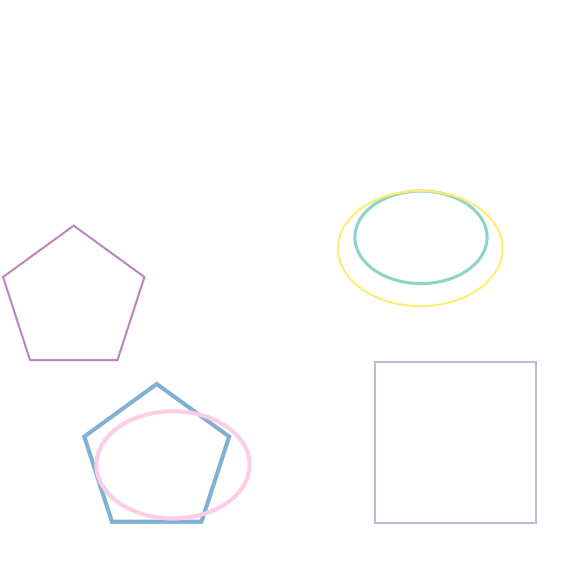[{"shape": "oval", "thickness": 1.5, "radius": 0.57, "center": [0.729, 0.588]}, {"shape": "square", "thickness": 1, "radius": 0.7, "center": [0.788, 0.233]}, {"shape": "pentagon", "thickness": 2, "radius": 0.66, "center": [0.271, 0.202]}, {"shape": "oval", "thickness": 2, "radius": 0.66, "center": [0.3, 0.194]}, {"shape": "pentagon", "thickness": 1, "radius": 0.64, "center": [0.128, 0.48]}, {"shape": "oval", "thickness": 1, "radius": 0.71, "center": [0.728, 0.569]}]